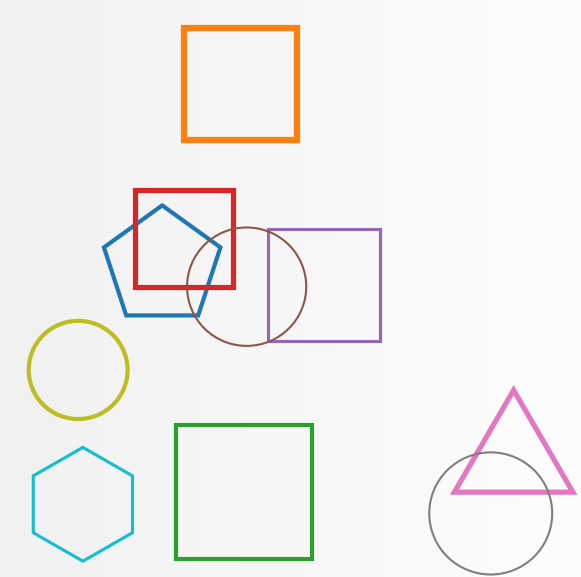[{"shape": "pentagon", "thickness": 2, "radius": 0.53, "center": [0.279, 0.538]}, {"shape": "square", "thickness": 3, "radius": 0.49, "center": [0.414, 0.854]}, {"shape": "square", "thickness": 2, "radius": 0.58, "center": [0.42, 0.147]}, {"shape": "square", "thickness": 2.5, "radius": 0.42, "center": [0.317, 0.586]}, {"shape": "square", "thickness": 1.5, "radius": 0.48, "center": [0.558, 0.506]}, {"shape": "circle", "thickness": 1, "radius": 0.51, "center": [0.424, 0.503]}, {"shape": "triangle", "thickness": 2.5, "radius": 0.59, "center": [0.884, 0.206]}, {"shape": "circle", "thickness": 1, "radius": 0.53, "center": [0.844, 0.11]}, {"shape": "circle", "thickness": 2, "radius": 0.43, "center": [0.134, 0.359]}, {"shape": "hexagon", "thickness": 1.5, "radius": 0.49, "center": [0.143, 0.126]}]